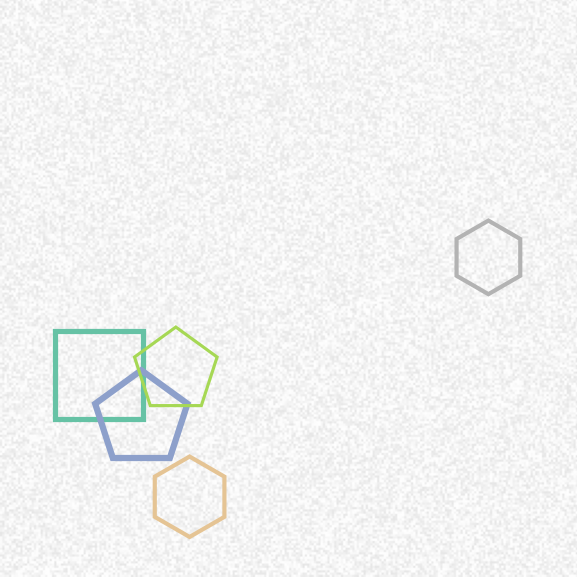[{"shape": "square", "thickness": 2.5, "radius": 0.38, "center": [0.172, 0.35]}, {"shape": "pentagon", "thickness": 3, "radius": 0.42, "center": [0.245, 0.274]}, {"shape": "pentagon", "thickness": 1.5, "radius": 0.38, "center": [0.304, 0.358]}, {"shape": "hexagon", "thickness": 2, "radius": 0.35, "center": [0.328, 0.139]}, {"shape": "hexagon", "thickness": 2, "radius": 0.32, "center": [0.846, 0.553]}]